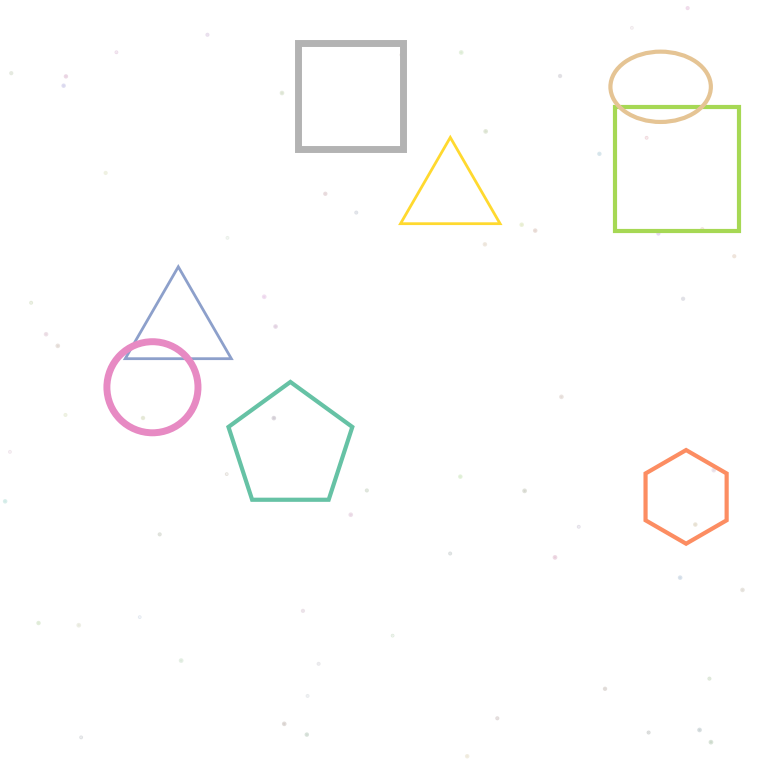[{"shape": "pentagon", "thickness": 1.5, "radius": 0.42, "center": [0.377, 0.419]}, {"shape": "hexagon", "thickness": 1.5, "radius": 0.3, "center": [0.891, 0.355]}, {"shape": "triangle", "thickness": 1, "radius": 0.4, "center": [0.232, 0.574]}, {"shape": "circle", "thickness": 2.5, "radius": 0.3, "center": [0.198, 0.497]}, {"shape": "square", "thickness": 1.5, "radius": 0.4, "center": [0.88, 0.78]}, {"shape": "triangle", "thickness": 1, "radius": 0.37, "center": [0.585, 0.747]}, {"shape": "oval", "thickness": 1.5, "radius": 0.33, "center": [0.858, 0.887]}, {"shape": "square", "thickness": 2.5, "radius": 0.34, "center": [0.455, 0.875]}]